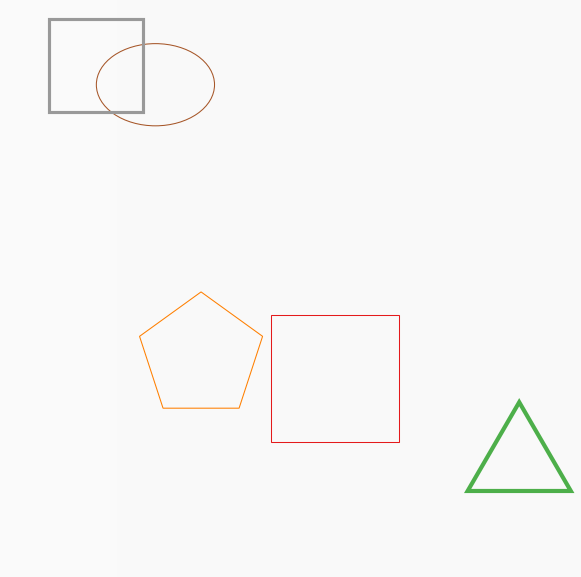[{"shape": "square", "thickness": 0.5, "radius": 0.55, "center": [0.576, 0.344]}, {"shape": "triangle", "thickness": 2, "radius": 0.51, "center": [0.893, 0.2]}, {"shape": "pentagon", "thickness": 0.5, "radius": 0.56, "center": [0.346, 0.382]}, {"shape": "oval", "thickness": 0.5, "radius": 0.51, "center": [0.267, 0.852]}, {"shape": "square", "thickness": 1.5, "radius": 0.4, "center": [0.166, 0.886]}]